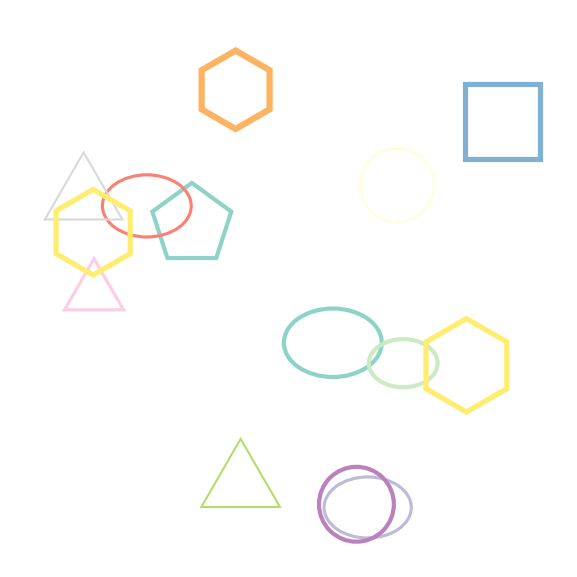[{"shape": "oval", "thickness": 2, "radius": 0.42, "center": [0.576, 0.406]}, {"shape": "pentagon", "thickness": 2, "radius": 0.36, "center": [0.332, 0.61]}, {"shape": "circle", "thickness": 0.5, "radius": 0.32, "center": [0.688, 0.678]}, {"shape": "oval", "thickness": 1.5, "radius": 0.38, "center": [0.637, 0.12]}, {"shape": "oval", "thickness": 1.5, "radius": 0.38, "center": [0.254, 0.643]}, {"shape": "square", "thickness": 2.5, "radius": 0.33, "center": [0.871, 0.789]}, {"shape": "hexagon", "thickness": 3, "radius": 0.34, "center": [0.408, 0.844]}, {"shape": "triangle", "thickness": 1, "radius": 0.39, "center": [0.417, 0.161]}, {"shape": "triangle", "thickness": 1.5, "radius": 0.3, "center": [0.163, 0.492]}, {"shape": "triangle", "thickness": 1, "radius": 0.39, "center": [0.145, 0.658]}, {"shape": "circle", "thickness": 2, "radius": 0.32, "center": [0.617, 0.126]}, {"shape": "oval", "thickness": 2, "radius": 0.3, "center": [0.698, 0.37]}, {"shape": "hexagon", "thickness": 2.5, "radius": 0.4, "center": [0.808, 0.367]}, {"shape": "hexagon", "thickness": 2.5, "radius": 0.37, "center": [0.161, 0.597]}]